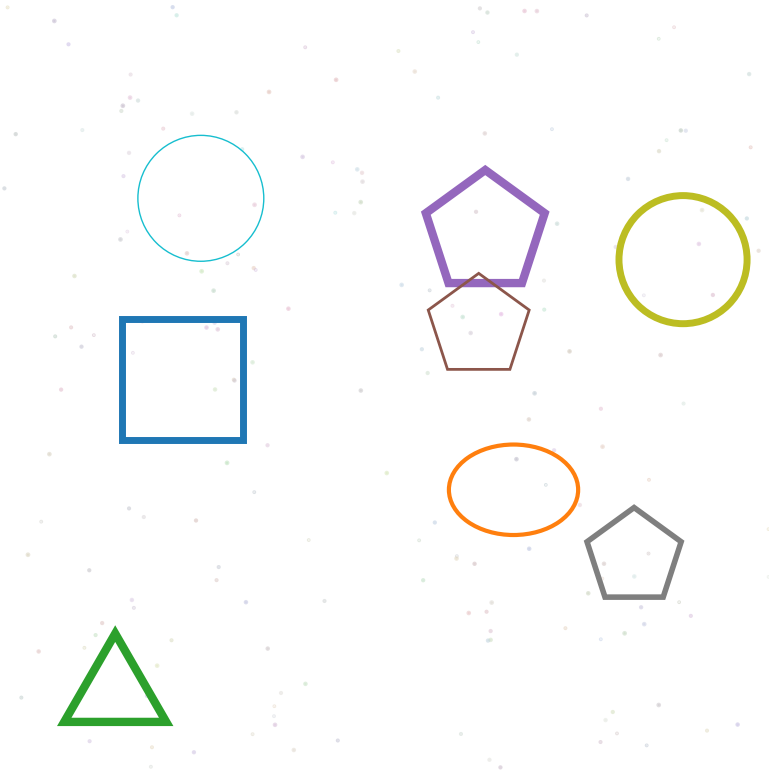[{"shape": "square", "thickness": 2.5, "radius": 0.39, "center": [0.237, 0.507]}, {"shape": "oval", "thickness": 1.5, "radius": 0.42, "center": [0.667, 0.364]}, {"shape": "triangle", "thickness": 3, "radius": 0.38, "center": [0.15, 0.101]}, {"shape": "pentagon", "thickness": 3, "radius": 0.41, "center": [0.63, 0.698]}, {"shape": "pentagon", "thickness": 1, "radius": 0.34, "center": [0.622, 0.576]}, {"shape": "pentagon", "thickness": 2, "radius": 0.32, "center": [0.823, 0.277]}, {"shape": "circle", "thickness": 2.5, "radius": 0.42, "center": [0.887, 0.663]}, {"shape": "circle", "thickness": 0.5, "radius": 0.41, "center": [0.261, 0.742]}]